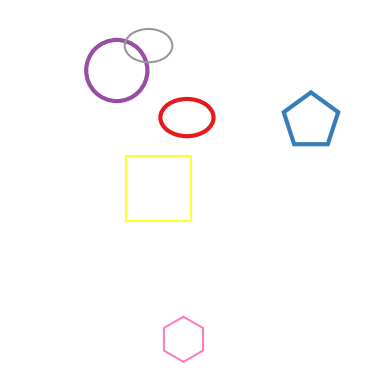[{"shape": "oval", "thickness": 3, "radius": 0.35, "center": [0.486, 0.695]}, {"shape": "pentagon", "thickness": 3, "radius": 0.37, "center": [0.808, 0.686]}, {"shape": "circle", "thickness": 3, "radius": 0.4, "center": [0.303, 0.817]}, {"shape": "square", "thickness": 1.5, "radius": 0.42, "center": [0.412, 0.51]}, {"shape": "hexagon", "thickness": 1.5, "radius": 0.29, "center": [0.477, 0.119]}, {"shape": "oval", "thickness": 1.5, "radius": 0.31, "center": [0.386, 0.881]}]